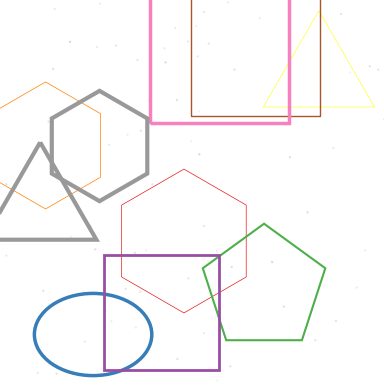[{"shape": "hexagon", "thickness": 0.5, "radius": 0.93, "center": [0.478, 0.374]}, {"shape": "oval", "thickness": 2.5, "radius": 0.76, "center": [0.242, 0.131]}, {"shape": "pentagon", "thickness": 1.5, "radius": 0.84, "center": [0.686, 0.252]}, {"shape": "square", "thickness": 2, "radius": 0.75, "center": [0.42, 0.188]}, {"shape": "hexagon", "thickness": 0.5, "radius": 0.82, "center": [0.118, 0.622]}, {"shape": "triangle", "thickness": 0.5, "radius": 0.83, "center": [0.828, 0.806]}, {"shape": "square", "thickness": 1, "radius": 0.83, "center": [0.664, 0.864]}, {"shape": "square", "thickness": 2.5, "radius": 0.9, "center": [0.571, 0.862]}, {"shape": "hexagon", "thickness": 3, "radius": 0.72, "center": [0.259, 0.621]}, {"shape": "triangle", "thickness": 3, "radius": 0.84, "center": [0.104, 0.462]}]